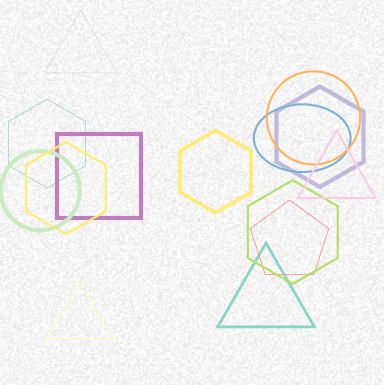[{"shape": "hexagon", "thickness": 0.5, "radius": 0.58, "center": [0.122, 0.627]}, {"shape": "triangle", "thickness": 2, "radius": 0.73, "center": [0.691, 0.224]}, {"shape": "triangle", "thickness": 0.5, "radius": 0.51, "center": [0.208, 0.169]}, {"shape": "hexagon", "thickness": 3, "radius": 0.65, "center": [0.831, 0.645]}, {"shape": "pentagon", "thickness": 0.5, "radius": 0.54, "center": [0.752, 0.373]}, {"shape": "oval", "thickness": 1.5, "radius": 0.63, "center": [0.785, 0.641]}, {"shape": "circle", "thickness": 1.5, "radius": 0.61, "center": [0.814, 0.694]}, {"shape": "hexagon", "thickness": 1.5, "radius": 0.67, "center": [0.76, 0.397]}, {"shape": "triangle", "thickness": 1.5, "radius": 0.58, "center": [0.874, 0.544]}, {"shape": "triangle", "thickness": 0.5, "radius": 0.54, "center": [0.21, 0.865]}, {"shape": "square", "thickness": 3, "radius": 0.55, "center": [0.258, 0.544]}, {"shape": "circle", "thickness": 3, "radius": 0.51, "center": [0.105, 0.505]}, {"shape": "hexagon", "thickness": 2.5, "radius": 0.53, "center": [0.56, 0.554]}, {"shape": "hexagon", "thickness": 1.5, "radius": 0.6, "center": [0.171, 0.511]}]